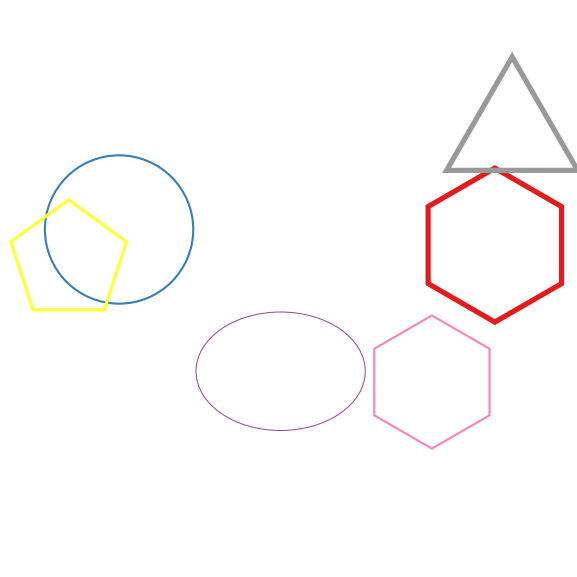[{"shape": "hexagon", "thickness": 2.5, "radius": 0.67, "center": [0.857, 0.575]}, {"shape": "circle", "thickness": 1, "radius": 0.64, "center": [0.206, 0.602]}, {"shape": "oval", "thickness": 0.5, "radius": 0.73, "center": [0.486, 0.356]}, {"shape": "pentagon", "thickness": 1.5, "radius": 0.53, "center": [0.119, 0.548]}, {"shape": "hexagon", "thickness": 1, "radius": 0.58, "center": [0.748, 0.338]}, {"shape": "triangle", "thickness": 2.5, "radius": 0.66, "center": [0.887, 0.77]}]